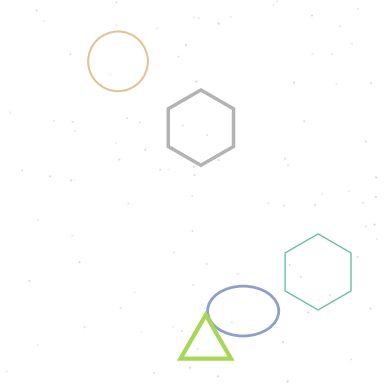[{"shape": "hexagon", "thickness": 1, "radius": 0.49, "center": [0.826, 0.294]}, {"shape": "oval", "thickness": 2, "radius": 0.46, "center": [0.632, 0.192]}, {"shape": "triangle", "thickness": 3, "radius": 0.38, "center": [0.534, 0.106]}, {"shape": "circle", "thickness": 1.5, "radius": 0.39, "center": [0.307, 0.841]}, {"shape": "hexagon", "thickness": 2.5, "radius": 0.49, "center": [0.522, 0.668]}]